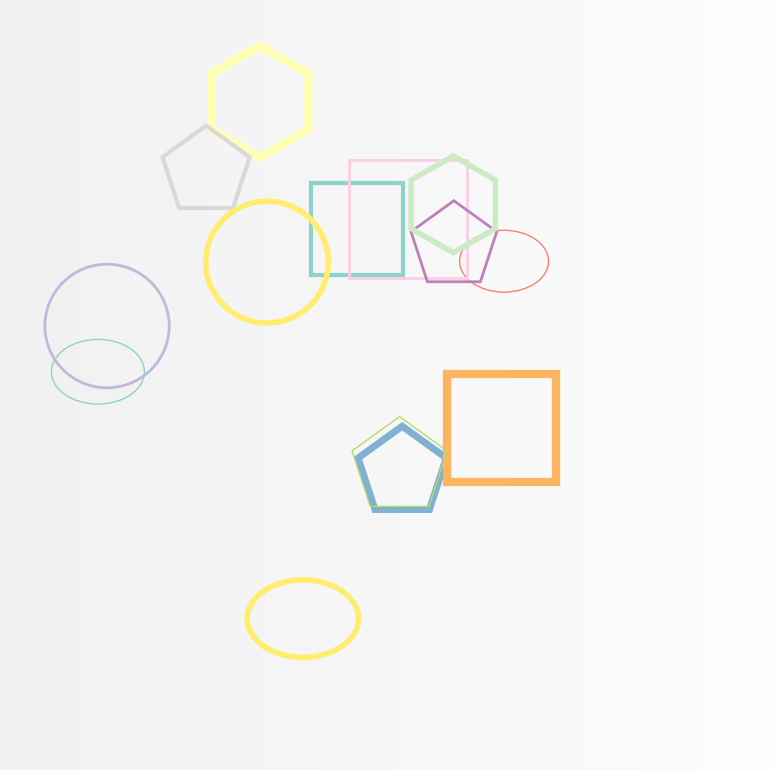[{"shape": "oval", "thickness": 0.5, "radius": 0.3, "center": [0.126, 0.517]}, {"shape": "square", "thickness": 1.5, "radius": 0.3, "center": [0.46, 0.703]}, {"shape": "hexagon", "thickness": 3, "radius": 0.36, "center": [0.335, 0.868]}, {"shape": "circle", "thickness": 1, "radius": 0.4, "center": [0.138, 0.577]}, {"shape": "oval", "thickness": 0.5, "radius": 0.29, "center": [0.65, 0.661]}, {"shape": "pentagon", "thickness": 2.5, "radius": 0.3, "center": [0.519, 0.387]}, {"shape": "square", "thickness": 3, "radius": 0.35, "center": [0.647, 0.444]}, {"shape": "pentagon", "thickness": 0.5, "radius": 0.32, "center": [0.516, 0.394]}, {"shape": "square", "thickness": 1, "radius": 0.38, "center": [0.527, 0.716]}, {"shape": "pentagon", "thickness": 1.5, "radius": 0.3, "center": [0.266, 0.778]}, {"shape": "pentagon", "thickness": 1, "radius": 0.29, "center": [0.586, 0.681]}, {"shape": "hexagon", "thickness": 2, "radius": 0.31, "center": [0.585, 0.735]}, {"shape": "circle", "thickness": 2, "radius": 0.4, "center": [0.345, 0.66]}, {"shape": "oval", "thickness": 2, "radius": 0.36, "center": [0.391, 0.197]}]